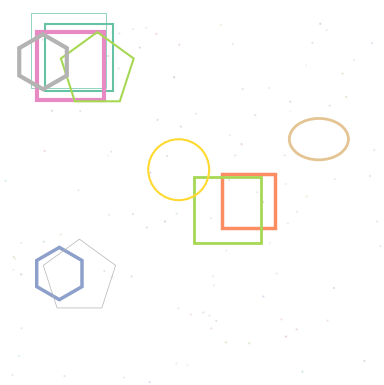[{"shape": "square", "thickness": 0.5, "radius": 0.49, "center": [0.178, 0.869]}, {"shape": "square", "thickness": 1.5, "radius": 0.44, "center": [0.205, 0.851]}, {"shape": "square", "thickness": 2.5, "radius": 0.35, "center": [0.645, 0.478]}, {"shape": "hexagon", "thickness": 2.5, "radius": 0.34, "center": [0.154, 0.29]}, {"shape": "square", "thickness": 3, "radius": 0.44, "center": [0.182, 0.829]}, {"shape": "square", "thickness": 2, "radius": 0.43, "center": [0.591, 0.455]}, {"shape": "pentagon", "thickness": 1.5, "radius": 0.5, "center": [0.253, 0.817]}, {"shape": "circle", "thickness": 1.5, "radius": 0.4, "center": [0.464, 0.559]}, {"shape": "oval", "thickness": 2, "radius": 0.38, "center": [0.828, 0.639]}, {"shape": "pentagon", "thickness": 0.5, "radius": 0.49, "center": [0.206, 0.28]}, {"shape": "hexagon", "thickness": 3, "radius": 0.36, "center": [0.112, 0.839]}]